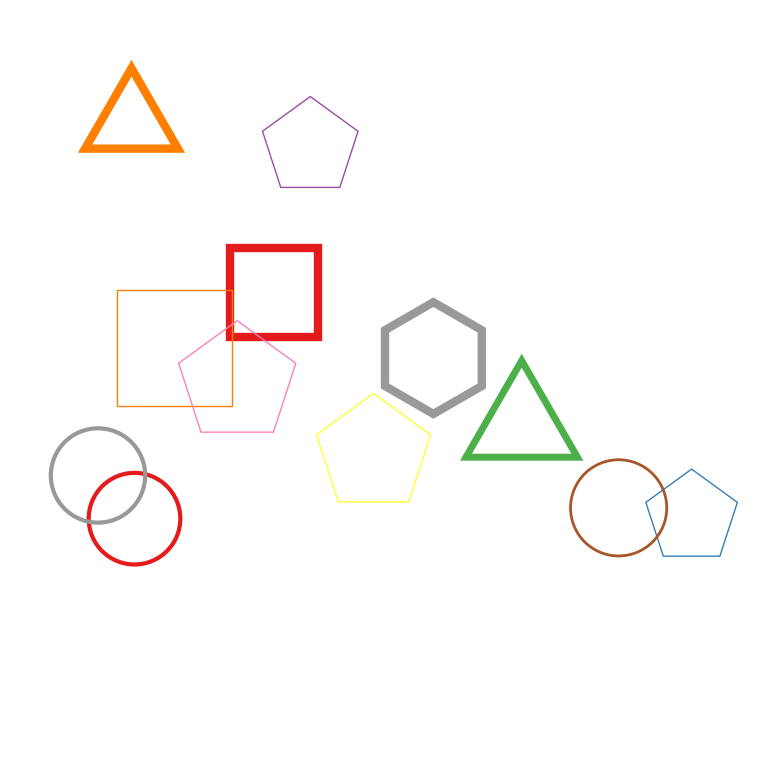[{"shape": "square", "thickness": 3, "radius": 0.29, "center": [0.356, 0.62]}, {"shape": "circle", "thickness": 1.5, "radius": 0.3, "center": [0.175, 0.326]}, {"shape": "pentagon", "thickness": 0.5, "radius": 0.31, "center": [0.898, 0.328]}, {"shape": "triangle", "thickness": 2.5, "radius": 0.42, "center": [0.677, 0.448]}, {"shape": "pentagon", "thickness": 0.5, "radius": 0.33, "center": [0.403, 0.809]}, {"shape": "square", "thickness": 0.5, "radius": 0.37, "center": [0.226, 0.548]}, {"shape": "triangle", "thickness": 3, "radius": 0.35, "center": [0.171, 0.842]}, {"shape": "pentagon", "thickness": 0.5, "radius": 0.39, "center": [0.485, 0.411]}, {"shape": "circle", "thickness": 1, "radius": 0.31, "center": [0.803, 0.34]}, {"shape": "pentagon", "thickness": 0.5, "radius": 0.4, "center": [0.308, 0.503]}, {"shape": "hexagon", "thickness": 3, "radius": 0.36, "center": [0.563, 0.535]}, {"shape": "circle", "thickness": 1.5, "radius": 0.31, "center": [0.127, 0.383]}]